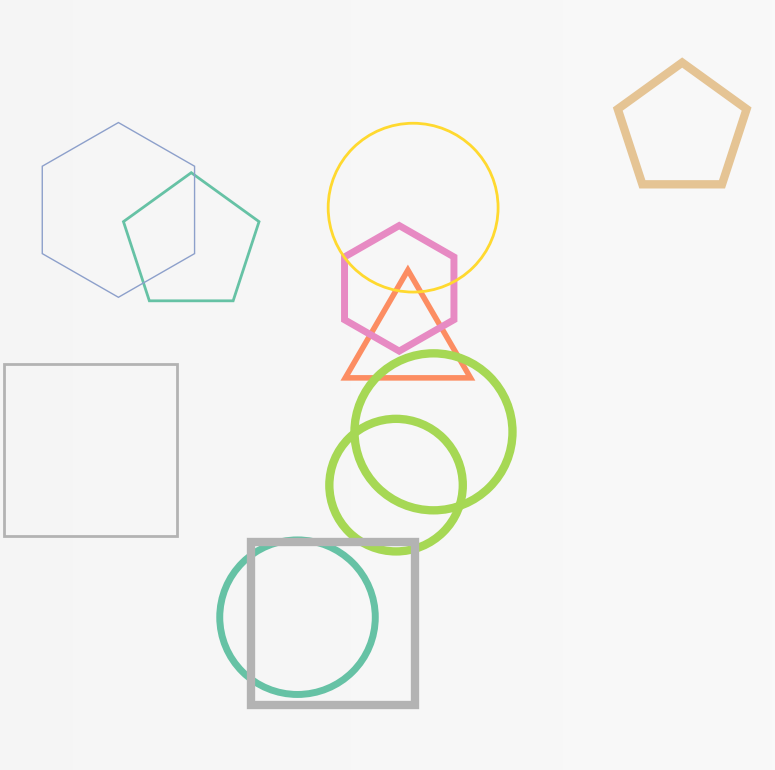[{"shape": "circle", "thickness": 2.5, "radius": 0.5, "center": [0.384, 0.198]}, {"shape": "pentagon", "thickness": 1, "radius": 0.46, "center": [0.247, 0.684]}, {"shape": "triangle", "thickness": 2, "radius": 0.47, "center": [0.526, 0.556]}, {"shape": "hexagon", "thickness": 0.5, "radius": 0.57, "center": [0.153, 0.727]}, {"shape": "hexagon", "thickness": 2.5, "radius": 0.41, "center": [0.515, 0.626]}, {"shape": "circle", "thickness": 3, "radius": 0.43, "center": [0.511, 0.37]}, {"shape": "circle", "thickness": 3, "radius": 0.51, "center": [0.559, 0.439]}, {"shape": "circle", "thickness": 1, "radius": 0.55, "center": [0.533, 0.73]}, {"shape": "pentagon", "thickness": 3, "radius": 0.44, "center": [0.88, 0.831]}, {"shape": "square", "thickness": 1, "radius": 0.56, "center": [0.117, 0.415]}, {"shape": "square", "thickness": 3, "radius": 0.53, "center": [0.43, 0.191]}]